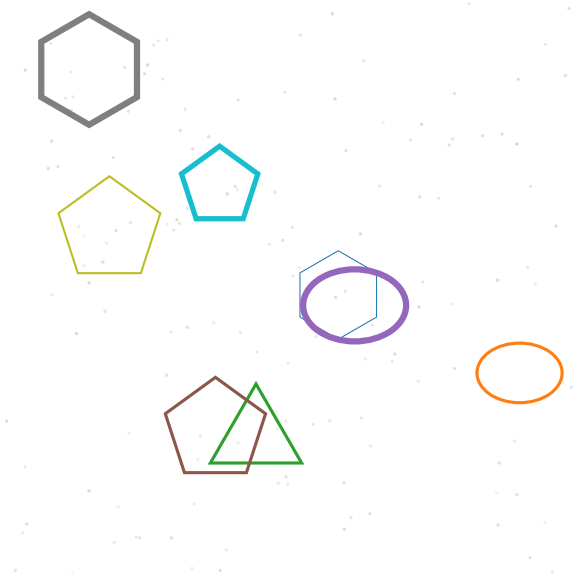[{"shape": "hexagon", "thickness": 0.5, "radius": 0.38, "center": [0.586, 0.488]}, {"shape": "oval", "thickness": 1.5, "radius": 0.37, "center": [0.9, 0.353]}, {"shape": "triangle", "thickness": 1.5, "radius": 0.46, "center": [0.443, 0.243]}, {"shape": "oval", "thickness": 3, "radius": 0.45, "center": [0.614, 0.47]}, {"shape": "pentagon", "thickness": 1.5, "radius": 0.46, "center": [0.373, 0.254]}, {"shape": "hexagon", "thickness": 3, "radius": 0.48, "center": [0.154, 0.879]}, {"shape": "pentagon", "thickness": 1, "radius": 0.46, "center": [0.189, 0.601]}, {"shape": "pentagon", "thickness": 2.5, "radius": 0.35, "center": [0.38, 0.677]}]